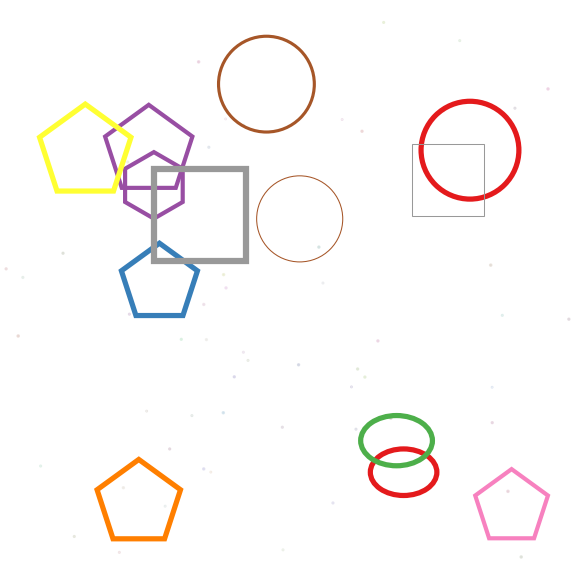[{"shape": "circle", "thickness": 2.5, "radius": 0.42, "center": [0.814, 0.739]}, {"shape": "oval", "thickness": 2.5, "radius": 0.29, "center": [0.699, 0.181]}, {"shape": "pentagon", "thickness": 2.5, "radius": 0.35, "center": [0.276, 0.509]}, {"shape": "oval", "thickness": 2.5, "radius": 0.31, "center": [0.687, 0.236]}, {"shape": "hexagon", "thickness": 2, "radius": 0.29, "center": [0.266, 0.678]}, {"shape": "pentagon", "thickness": 2, "radius": 0.4, "center": [0.258, 0.738]}, {"shape": "pentagon", "thickness": 2.5, "radius": 0.38, "center": [0.24, 0.128]}, {"shape": "pentagon", "thickness": 2.5, "radius": 0.42, "center": [0.148, 0.736]}, {"shape": "circle", "thickness": 1.5, "radius": 0.41, "center": [0.461, 0.853]}, {"shape": "circle", "thickness": 0.5, "radius": 0.37, "center": [0.519, 0.62]}, {"shape": "pentagon", "thickness": 2, "radius": 0.33, "center": [0.886, 0.121]}, {"shape": "square", "thickness": 3, "radius": 0.39, "center": [0.346, 0.627]}, {"shape": "square", "thickness": 0.5, "radius": 0.31, "center": [0.776, 0.688]}]